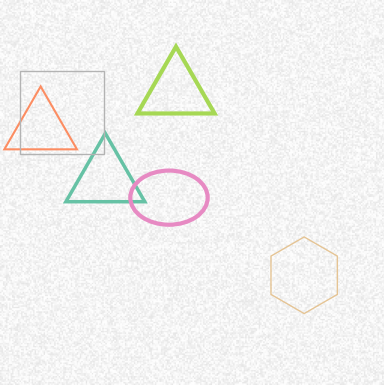[{"shape": "triangle", "thickness": 2.5, "radius": 0.59, "center": [0.274, 0.535]}, {"shape": "triangle", "thickness": 1.5, "radius": 0.54, "center": [0.106, 0.667]}, {"shape": "oval", "thickness": 3, "radius": 0.5, "center": [0.439, 0.487]}, {"shape": "triangle", "thickness": 3, "radius": 0.58, "center": [0.457, 0.763]}, {"shape": "hexagon", "thickness": 1, "radius": 0.5, "center": [0.79, 0.285]}, {"shape": "square", "thickness": 1, "radius": 0.54, "center": [0.161, 0.707]}]